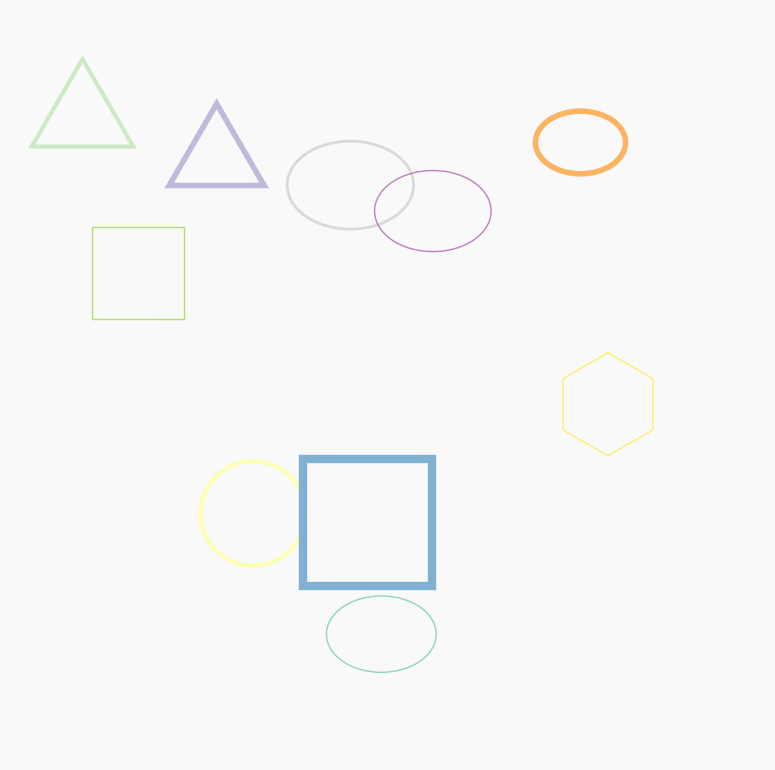[{"shape": "oval", "thickness": 0.5, "radius": 0.35, "center": [0.492, 0.176]}, {"shape": "circle", "thickness": 1.5, "radius": 0.34, "center": [0.327, 0.333]}, {"shape": "triangle", "thickness": 2, "radius": 0.35, "center": [0.28, 0.794]}, {"shape": "square", "thickness": 3, "radius": 0.42, "center": [0.474, 0.321]}, {"shape": "oval", "thickness": 2, "radius": 0.29, "center": [0.749, 0.815]}, {"shape": "square", "thickness": 0.5, "radius": 0.3, "center": [0.178, 0.645]}, {"shape": "oval", "thickness": 1, "radius": 0.41, "center": [0.452, 0.76]}, {"shape": "oval", "thickness": 0.5, "radius": 0.38, "center": [0.559, 0.726]}, {"shape": "triangle", "thickness": 1.5, "radius": 0.38, "center": [0.106, 0.847]}, {"shape": "hexagon", "thickness": 0.5, "radius": 0.33, "center": [0.784, 0.475]}]